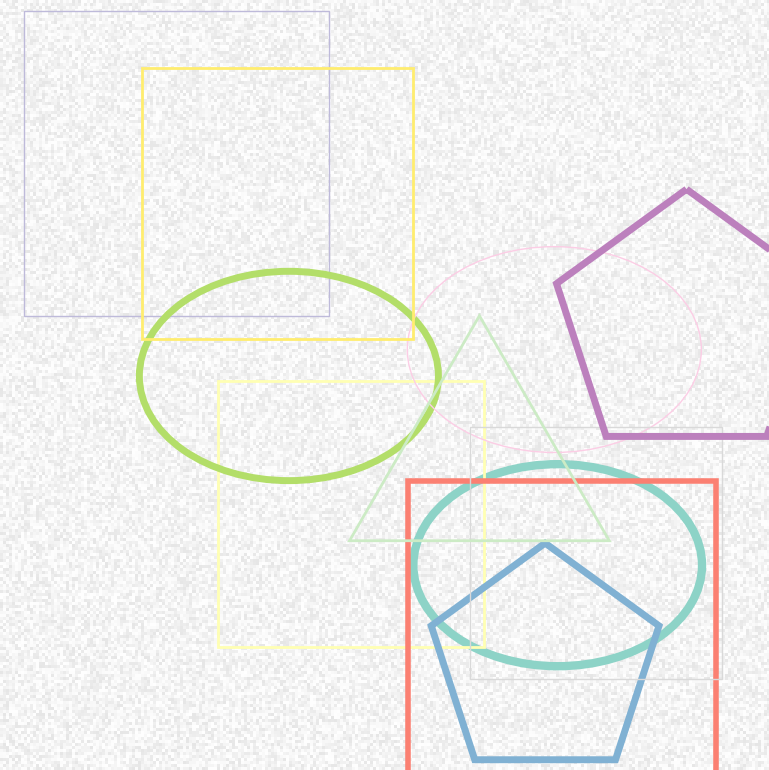[{"shape": "oval", "thickness": 3, "radius": 0.94, "center": [0.724, 0.266]}, {"shape": "square", "thickness": 1, "radius": 0.86, "center": [0.456, 0.332]}, {"shape": "square", "thickness": 0.5, "radius": 0.99, "center": [0.23, 0.787]}, {"shape": "square", "thickness": 2, "radius": 1.0, "center": [0.73, 0.176]}, {"shape": "pentagon", "thickness": 2.5, "radius": 0.78, "center": [0.708, 0.139]}, {"shape": "oval", "thickness": 2.5, "radius": 0.97, "center": [0.375, 0.512]}, {"shape": "oval", "thickness": 0.5, "radius": 0.95, "center": [0.72, 0.546]}, {"shape": "square", "thickness": 0.5, "radius": 0.82, "center": [0.774, 0.281]}, {"shape": "pentagon", "thickness": 2.5, "radius": 0.89, "center": [0.892, 0.577]}, {"shape": "triangle", "thickness": 1, "radius": 0.97, "center": [0.623, 0.395]}, {"shape": "square", "thickness": 1, "radius": 0.88, "center": [0.36, 0.735]}]